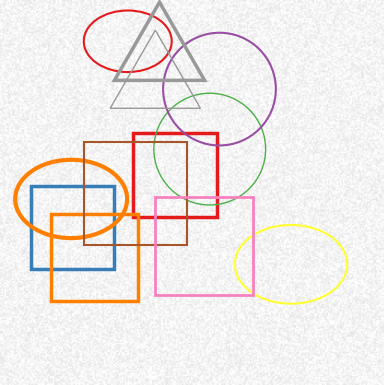[{"shape": "oval", "thickness": 1.5, "radius": 0.57, "center": [0.332, 0.893]}, {"shape": "square", "thickness": 2.5, "radius": 0.54, "center": [0.455, 0.546]}, {"shape": "square", "thickness": 2.5, "radius": 0.54, "center": [0.188, 0.41]}, {"shape": "circle", "thickness": 1, "radius": 0.73, "center": [0.545, 0.613]}, {"shape": "circle", "thickness": 1.5, "radius": 0.73, "center": [0.57, 0.769]}, {"shape": "square", "thickness": 2.5, "radius": 0.57, "center": [0.245, 0.331]}, {"shape": "oval", "thickness": 3, "radius": 0.73, "center": [0.185, 0.483]}, {"shape": "oval", "thickness": 1.5, "radius": 0.73, "center": [0.756, 0.313]}, {"shape": "square", "thickness": 1.5, "radius": 0.67, "center": [0.351, 0.498]}, {"shape": "square", "thickness": 2, "radius": 0.64, "center": [0.53, 0.362]}, {"shape": "triangle", "thickness": 1, "radius": 0.68, "center": [0.403, 0.786]}, {"shape": "triangle", "thickness": 2.5, "radius": 0.68, "center": [0.414, 0.859]}]